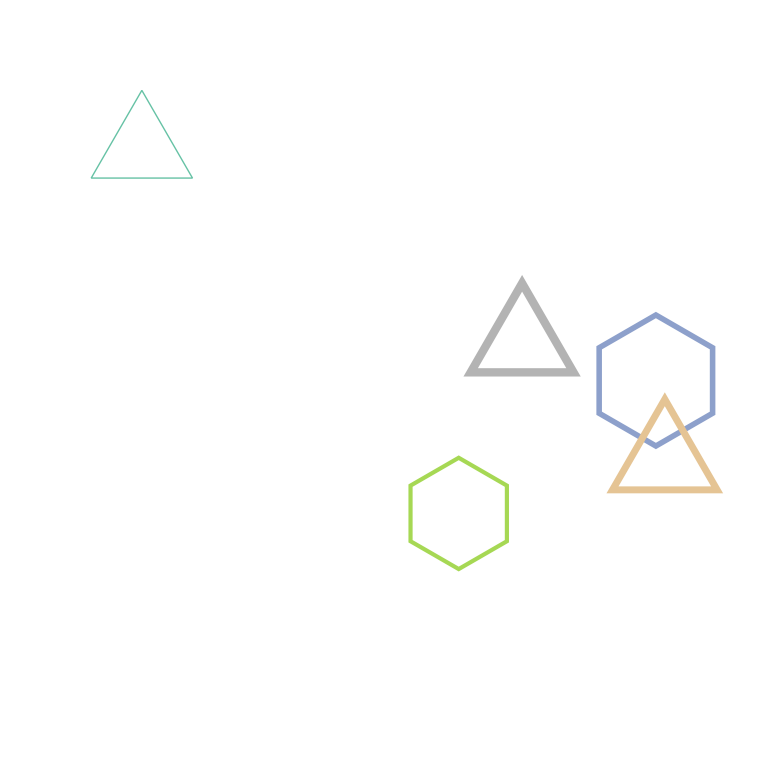[{"shape": "triangle", "thickness": 0.5, "radius": 0.38, "center": [0.184, 0.807]}, {"shape": "hexagon", "thickness": 2, "radius": 0.43, "center": [0.852, 0.506]}, {"shape": "hexagon", "thickness": 1.5, "radius": 0.36, "center": [0.596, 0.333]}, {"shape": "triangle", "thickness": 2.5, "radius": 0.39, "center": [0.863, 0.403]}, {"shape": "triangle", "thickness": 3, "radius": 0.39, "center": [0.678, 0.555]}]